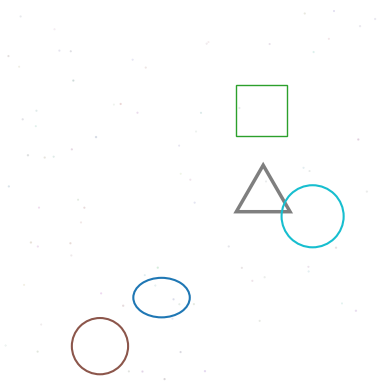[{"shape": "oval", "thickness": 1.5, "radius": 0.37, "center": [0.42, 0.227]}, {"shape": "square", "thickness": 1, "radius": 0.33, "center": [0.679, 0.713]}, {"shape": "circle", "thickness": 1.5, "radius": 0.37, "center": [0.26, 0.101]}, {"shape": "triangle", "thickness": 2.5, "radius": 0.4, "center": [0.684, 0.49]}, {"shape": "circle", "thickness": 1.5, "radius": 0.4, "center": [0.812, 0.438]}]